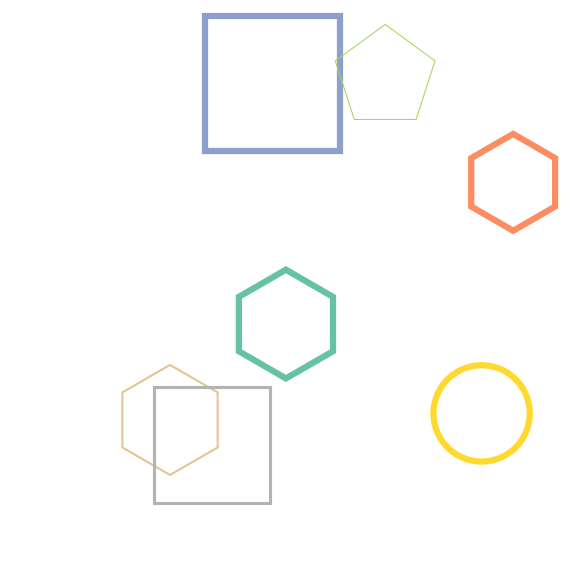[{"shape": "hexagon", "thickness": 3, "radius": 0.47, "center": [0.495, 0.438]}, {"shape": "hexagon", "thickness": 3, "radius": 0.42, "center": [0.889, 0.683]}, {"shape": "square", "thickness": 3, "radius": 0.58, "center": [0.472, 0.854]}, {"shape": "pentagon", "thickness": 0.5, "radius": 0.45, "center": [0.667, 0.866]}, {"shape": "circle", "thickness": 3, "radius": 0.42, "center": [0.834, 0.283]}, {"shape": "hexagon", "thickness": 1, "radius": 0.48, "center": [0.294, 0.272]}, {"shape": "square", "thickness": 1.5, "radius": 0.5, "center": [0.368, 0.228]}]